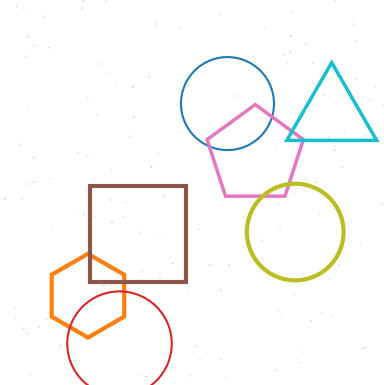[{"shape": "circle", "thickness": 1.5, "radius": 0.6, "center": [0.591, 0.731]}, {"shape": "hexagon", "thickness": 3, "radius": 0.54, "center": [0.228, 0.232]}, {"shape": "circle", "thickness": 1.5, "radius": 0.68, "center": [0.31, 0.107]}, {"shape": "square", "thickness": 3, "radius": 0.62, "center": [0.359, 0.392]}, {"shape": "pentagon", "thickness": 2.5, "radius": 0.66, "center": [0.663, 0.597]}, {"shape": "circle", "thickness": 3, "radius": 0.63, "center": [0.767, 0.397]}, {"shape": "triangle", "thickness": 2.5, "radius": 0.67, "center": [0.862, 0.703]}]